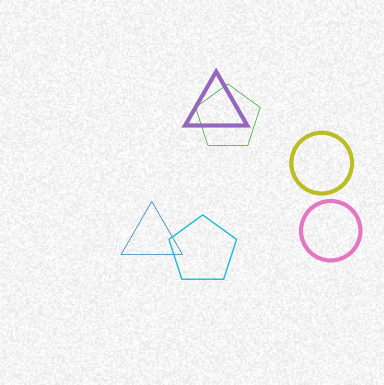[{"shape": "triangle", "thickness": 0.5, "radius": 0.46, "center": [0.394, 0.385]}, {"shape": "pentagon", "thickness": 0.5, "radius": 0.44, "center": [0.592, 0.694]}, {"shape": "triangle", "thickness": 3, "radius": 0.47, "center": [0.562, 0.721]}, {"shape": "circle", "thickness": 3, "radius": 0.39, "center": [0.859, 0.401]}, {"shape": "circle", "thickness": 3, "radius": 0.39, "center": [0.836, 0.576]}, {"shape": "pentagon", "thickness": 1, "radius": 0.46, "center": [0.527, 0.349]}]